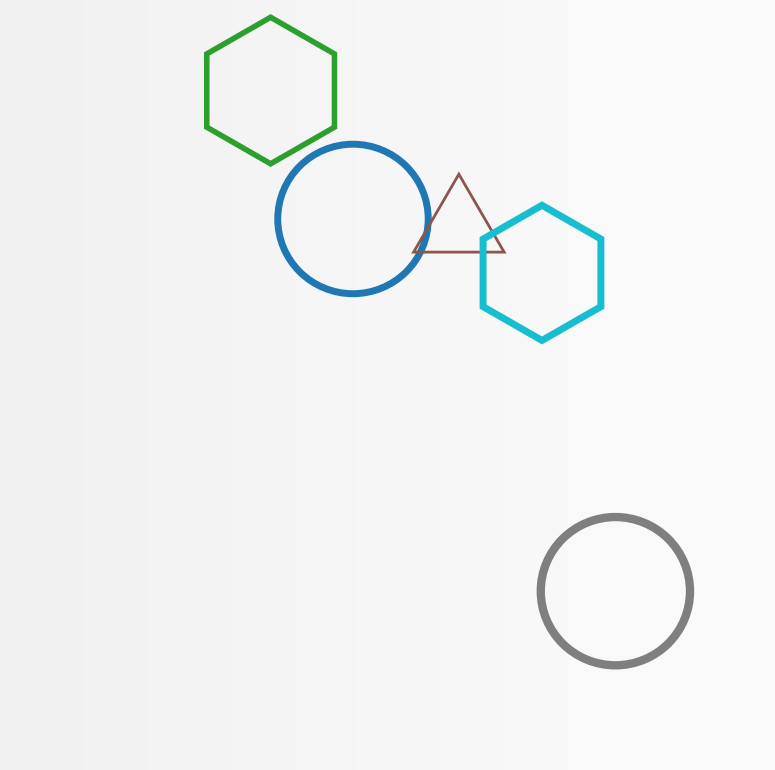[{"shape": "circle", "thickness": 2.5, "radius": 0.49, "center": [0.455, 0.716]}, {"shape": "hexagon", "thickness": 2, "radius": 0.48, "center": [0.349, 0.882]}, {"shape": "triangle", "thickness": 1, "radius": 0.34, "center": [0.592, 0.706]}, {"shape": "circle", "thickness": 3, "radius": 0.48, "center": [0.794, 0.232]}, {"shape": "hexagon", "thickness": 2.5, "radius": 0.44, "center": [0.699, 0.646]}]